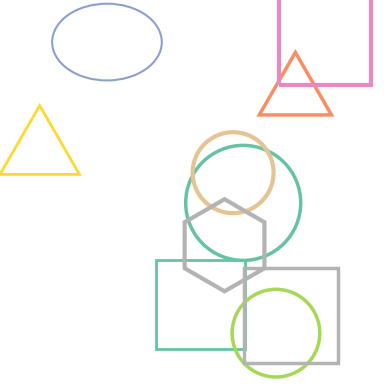[{"shape": "square", "thickness": 2, "radius": 0.58, "center": [0.522, 0.208]}, {"shape": "circle", "thickness": 2.5, "radius": 0.75, "center": [0.632, 0.473]}, {"shape": "triangle", "thickness": 2.5, "radius": 0.54, "center": [0.767, 0.756]}, {"shape": "oval", "thickness": 1.5, "radius": 0.71, "center": [0.278, 0.891]}, {"shape": "square", "thickness": 3, "radius": 0.6, "center": [0.845, 0.9]}, {"shape": "circle", "thickness": 2.5, "radius": 0.57, "center": [0.717, 0.135]}, {"shape": "triangle", "thickness": 2, "radius": 0.6, "center": [0.103, 0.607]}, {"shape": "circle", "thickness": 3, "radius": 0.53, "center": [0.605, 0.552]}, {"shape": "square", "thickness": 2.5, "radius": 0.61, "center": [0.755, 0.181]}, {"shape": "hexagon", "thickness": 3, "radius": 0.6, "center": [0.583, 0.363]}]